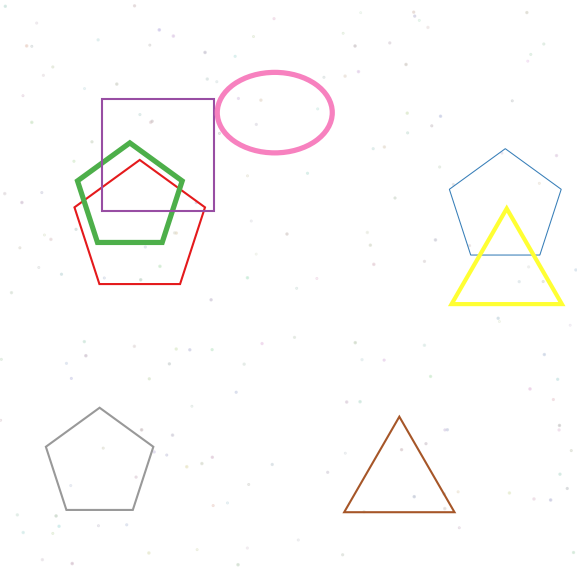[{"shape": "pentagon", "thickness": 1, "radius": 0.59, "center": [0.242, 0.603]}, {"shape": "pentagon", "thickness": 0.5, "radius": 0.51, "center": [0.875, 0.64]}, {"shape": "pentagon", "thickness": 2.5, "radius": 0.48, "center": [0.225, 0.656]}, {"shape": "square", "thickness": 1, "radius": 0.48, "center": [0.274, 0.731]}, {"shape": "triangle", "thickness": 2, "radius": 0.55, "center": [0.877, 0.528]}, {"shape": "triangle", "thickness": 1, "radius": 0.55, "center": [0.691, 0.167]}, {"shape": "oval", "thickness": 2.5, "radius": 0.5, "center": [0.476, 0.804]}, {"shape": "pentagon", "thickness": 1, "radius": 0.49, "center": [0.172, 0.195]}]